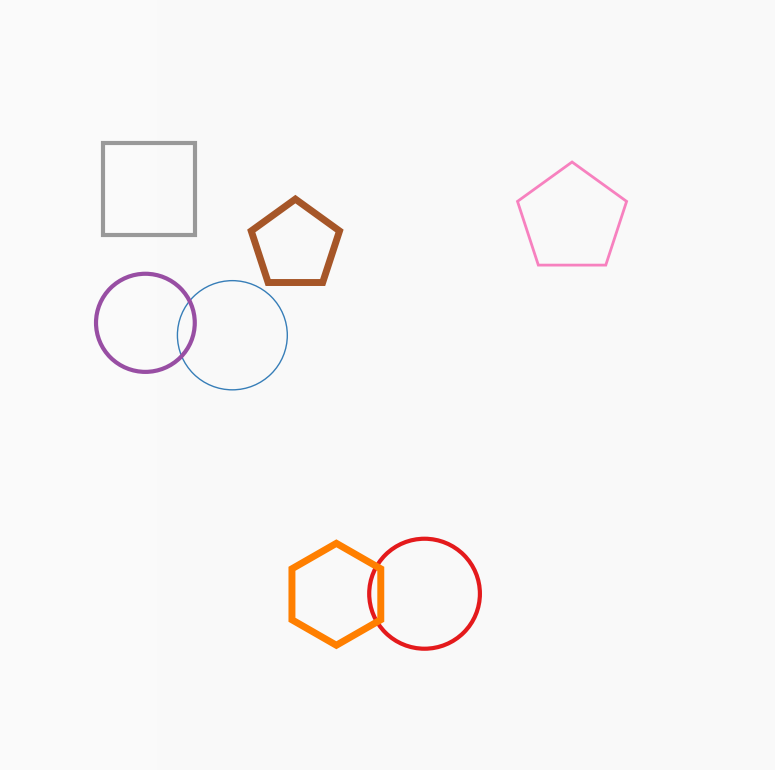[{"shape": "circle", "thickness": 1.5, "radius": 0.36, "center": [0.548, 0.229]}, {"shape": "circle", "thickness": 0.5, "radius": 0.35, "center": [0.3, 0.565]}, {"shape": "circle", "thickness": 1.5, "radius": 0.32, "center": [0.188, 0.581]}, {"shape": "hexagon", "thickness": 2.5, "radius": 0.33, "center": [0.434, 0.228]}, {"shape": "pentagon", "thickness": 2.5, "radius": 0.3, "center": [0.381, 0.682]}, {"shape": "pentagon", "thickness": 1, "radius": 0.37, "center": [0.738, 0.716]}, {"shape": "square", "thickness": 1.5, "radius": 0.3, "center": [0.192, 0.755]}]